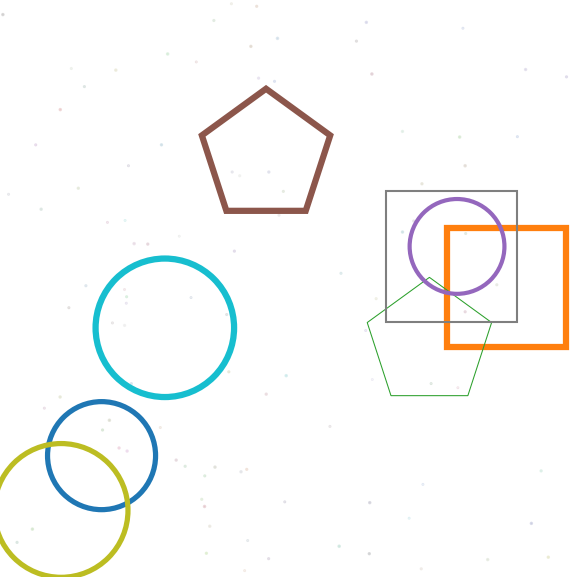[{"shape": "circle", "thickness": 2.5, "radius": 0.47, "center": [0.176, 0.21]}, {"shape": "square", "thickness": 3, "radius": 0.52, "center": [0.877, 0.501]}, {"shape": "pentagon", "thickness": 0.5, "radius": 0.57, "center": [0.744, 0.406]}, {"shape": "circle", "thickness": 2, "radius": 0.41, "center": [0.791, 0.572]}, {"shape": "pentagon", "thickness": 3, "radius": 0.58, "center": [0.461, 0.729]}, {"shape": "square", "thickness": 1, "radius": 0.57, "center": [0.781, 0.555]}, {"shape": "circle", "thickness": 2.5, "radius": 0.58, "center": [0.106, 0.115]}, {"shape": "circle", "thickness": 3, "radius": 0.6, "center": [0.285, 0.432]}]